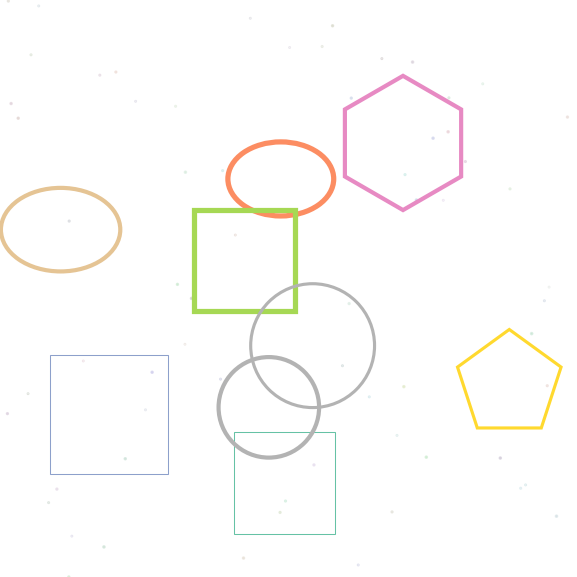[{"shape": "square", "thickness": 0.5, "radius": 0.44, "center": [0.493, 0.163]}, {"shape": "oval", "thickness": 2.5, "radius": 0.46, "center": [0.486, 0.689]}, {"shape": "square", "thickness": 0.5, "radius": 0.51, "center": [0.189, 0.281]}, {"shape": "hexagon", "thickness": 2, "radius": 0.58, "center": [0.698, 0.752]}, {"shape": "square", "thickness": 2.5, "radius": 0.44, "center": [0.423, 0.548]}, {"shape": "pentagon", "thickness": 1.5, "radius": 0.47, "center": [0.882, 0.334]}, {"shape": "oval", "thickness": 2, "radius": 0.52, "center": [0.105, 0.601]}, {"shape": "circle", "thickness": 1.5, "radius": 0.54, "center": [0.541, 0.401]}, {"shape": "circle", "thickness": 2, "radius": 0.44, "center": [0.466, 0.294]}]